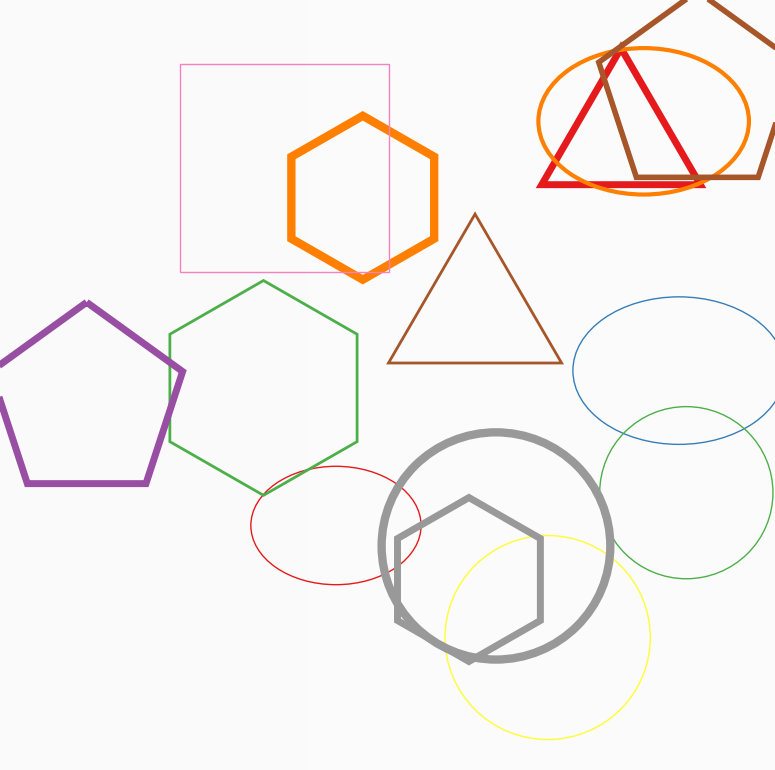[{"shape": "oval", "thickness": 0.5, "radius": 0.55, "center": [0.434, 0.318]}, {"shape": "triangle", "thickness": 2.5, "radius": 0.59, "center": [0.801, 0.819]}, {"shape": "oval", "thickness": 0.5, "radius": 0.68, "center": [0.876, 0.519]}, {"shape": "hexagon", "thickness": 1, "radius": 0.7, "center": [0.34, 0.496]}, {"shape": "circle", "thickness": 0.5, "radius": 0.56, "center": [0.886, 0.36]}, {"shape": "pentagon", "thickness": 2.5, "radius": 0.65, "center": [0.112, 0.477]}, {"shape": "oval", "thickness": 1.5, "radius": 0.68, "center": [0.831, 0.842]}, {"shape": "hexagon", "thickness": 3, "radius": 0.53, "center": [0.468, 0.743]}, {"shape": "circle", "thickness": 0.5, "radius": 0.66, "center": [0.707, 0.172]}, {"shape": "pentagon", "thickness": 2, "radius": 0.67, "center": [0.9, 0.878]}, {"shape": "triangle", "thickness": 1, "radius": 0.64, "center": [0.613, 0.593]}, {"shape": "square", "thickness": 0.5, "radius": 0.67, "center": [0.367, 0.782]}, {"shape": "circle", "thickness": 3, "radius": 0.74, "center": [0.64, 0.291]}, {"shape": "hexagon", "thickness": 2.5, "radius": 0.53, "center": [0.605, 0.247]}]